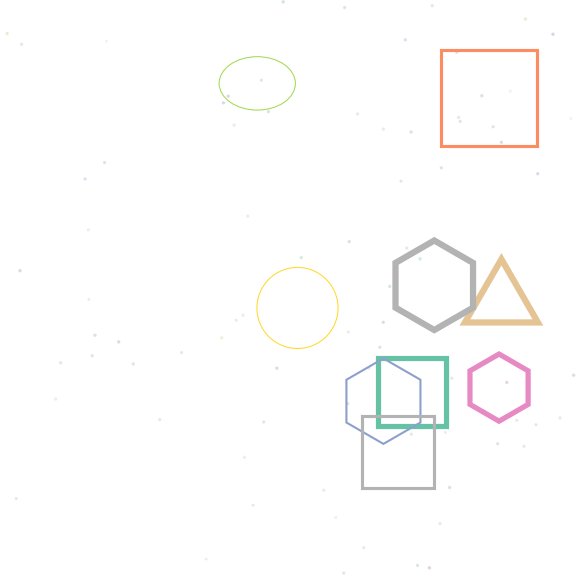[{"shape": "square", "thickness": 2.5, "radius": 0.29, "center": [0.713, 0.32]}, {"shape": "square", "thickness": 1.5, "radius": 0.42, "center": [0.847, 0.83]}, {"shape": "hexagon", "thickness": 1, "radius": 0.37, "center": [0.664, 0.305]}, {"shape": "hexagon", "thickness": 2.5, "radius": 0.29, "center": [0.864, 0.328]}, {"shape": "oval", "thickness": 0.5, "radius": 0.33, "center": [0.445, 0.855]}, {"shape": "circle", "thickness": 0.5, "radius": 0.35, "center": [0.515, 0.466]}, {"shape": "triangle", "thickness": 3, "radius": 0.37, "center": [0.868, 0.477]}, {"shape": "hexagon", "thickness": 3, "radius": 0.39, "center": [0.752, 0.505]}, {"shape": "square", "thickness": 1.5, "radius": 0.31, "center": [0.689, 0.217]}]